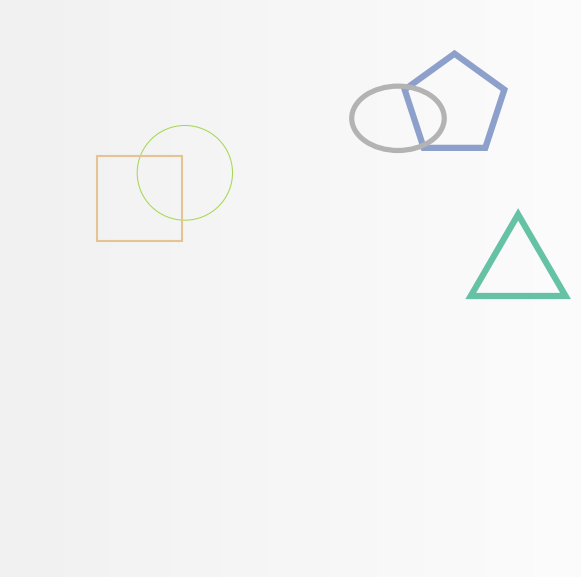[{"shape": "triangle", "thickness": 3, "radius": 0.47, "center": [0.891, 0.534]}, {"shape": "pentagon", "thickness": 3, "radius": 0.45, "center": [0.782, 0.816]}, {"shape": "circle", "thickness": 0.5, "radius": 0.41, "center": [0.318, 0.7]}, {"shape": "square", "thickness": 1, "radius": 0.37, "center": [0.24, 0.655]}, {"shape": "oval", "thickness": 2.5, "radius": 0.4, "center": [0.685, 0.794]}]